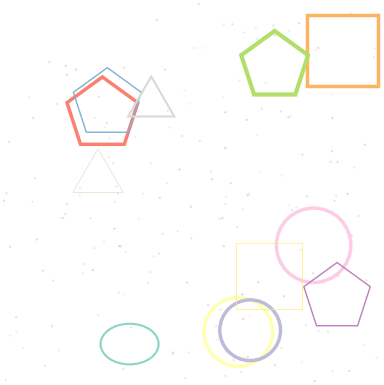[{"shape": "oval", "thickness": 1.5, "radius": 0.38, "center": [0.337, 0.106]}, {"shape": "circle", "thickness": 2.5, "radius": 0.45, "center": [0.619, 0.138]}, {"shape": "circle", "thickness": 2.5, "radius": 0.39, "center": [0.65, 0.142]}, {"shape": "pentagon", "thickness": 2.5, "radius": 0.48, "center": [0.266, 0.703]}, {"shape": "pentagon", "thickness": 1, "radius": 0.46, "center": [0.279, 0.732]}, {"shape": "square", "thickness": 2.5, "radius": 0.46, "center": [0.89, 0.869]}, {"shape": "pentagon", "thickness": 3, "radius": 0.46, "center": [0.713, 0.828]}, {"shape": "circle", "thickness": 2.5, "radius": 0.48, "center": [0.815, 0.363]}, {"shape": "triangle", "thickness": 1.5, "radius": 0.35, "center": [0.393, 0.732]}, {"shape": "pentagon", "thickness": 1, "radius": 0.45, "center": [0.875, 0.227]}, {"shape": "triangle", "thickness": 0.5, "radius": 0.38, "center": [0.255, 0.538]}, {"shape": "square", "thickness": 0.5, "radius": 0.43, "center": [0.699, 0.284]}]